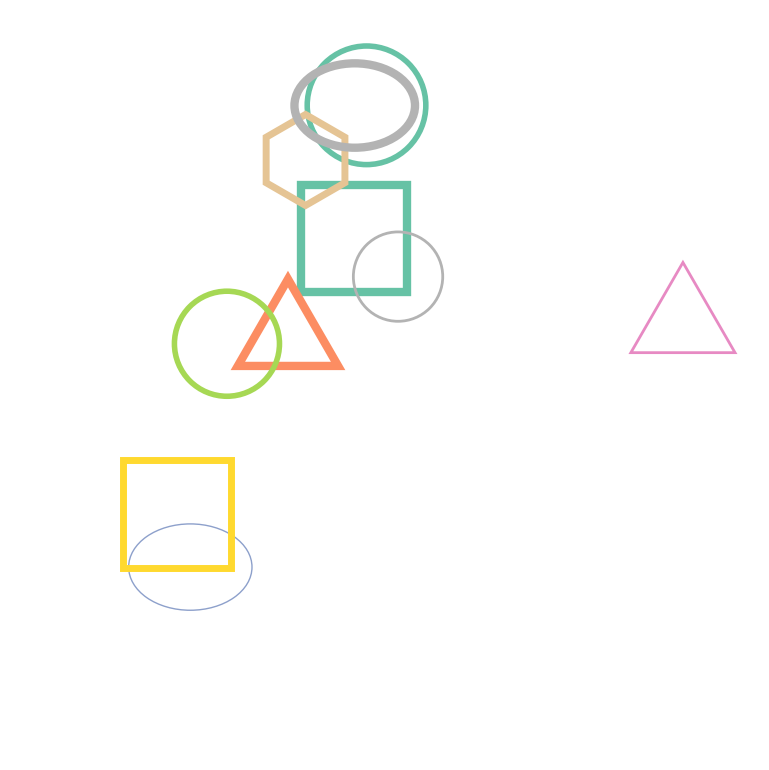[{"shape": "square", "thickness": 3, "radius": 0.35, "center": [0.46, 0.69]}, {"shape": "circle", "thickness": 2, "radius": 0.39, "center": [0.476, 0.863]}, {"shape": "triangle", "thickness": 3, "radius": 0.38, "center": [0.374, 0.562]}, {"shape": "oval", "thickness": 0.5, "radius": 0.4, "center": [0.247, 0.264]}, {"shape": "triangle", "thickness": 1, "radius": 0.39, "center": [0.887, 0.581]}, {"shape": "circle", "thickness": 2, "radius": 0.34, "center": [0.295, 0.554]}, {"shape": "square", "thickness": 2.5, "radius": 0.35, "center": [0.23, 0.333]}, {"shape": "hexagon", "thickness": 2.5, "radius": 0.3, "center": [0.397, 0.792]}, {"shape": "circle", "thickness": 1, "radius": 0.29, "center": [0.517, 0.641]}, {"shape": "oval", "thickness": 3, "radius": 0.39, "center": [0.461, 0.863]}]